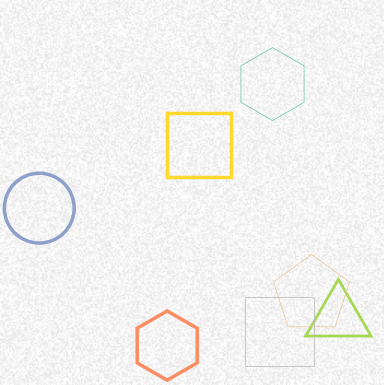[{"shape": "hexagon", "thickness": 0.5, "radius": 0.47, "center": [0.708, 0.782]}, {"shape": "hexagon", "thickness": 2.5, "radius": 0.45, "center": [0.434, 0.102]}, {"shape": "circle", "thickness": 2.5, "radius": 0.45, "center": [0.102, 0.459]}, {"shape": "triangle", "thickness": 2, "radius": 0.49, "center": [0.879, 0.176]}, {"shape": "square", "thickness": 2.5, "radius": 0.41, "center": [0.517, 0.623]}, {"shape": "pentagon", "thickness": 0.5, "radius": 0.52, "center": [0.809, 0.235]}, {"shape": "square", "thickness": 0.5, "radius": 0.45, "center": [0.726, 0.139]}]